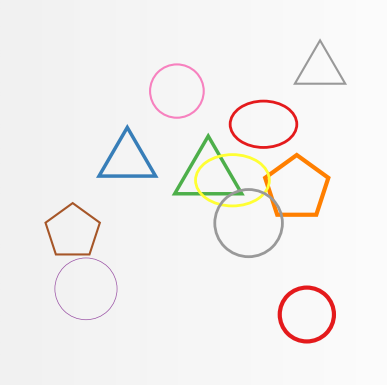[{"shape": "circle", "thickness": 3, "radius": 0.35, "center": [0.792, 0.183]}, {"shape": "oval", "thickness": 2, "radius": 0.43, "center": [0.68, 0.677]}, {"shape": "triangle", "thickness": 2.5, "radius": 0.42, "center": [0.328, 0.585]}, {"shape": "triangle", "thickness": 2.5, "radius": 0.5, "center": [0.537, 0.547]}, {"shape": "circle", "thickness": 0.5, "radius": 0.4, "center": [0.222, 0.25]}, {"shape": "pentagon", "thickness": 3, "radius": 0.43, "center": [0.766, 0.512]}, {"shape": "oval", "thickness": 2, "radius": 0.48, "center": [0.6, 0.532]}, {"shape": "pentagon", "thickness": 1.5, "radius": 0.37, "center": [0.188, 0.399]}, {"shape": "circle", "thickness": 1.5, "radius": 0.35, "center": [0.457, 0.763]}, {"shape": "triangle", "thickness": 1.5, "radius": 0.38, "center": [0.826, 0.82]}, {"shape": "circle", "thickness": 2, "radius": 0.44, "center": [0.642, 0.42]}]